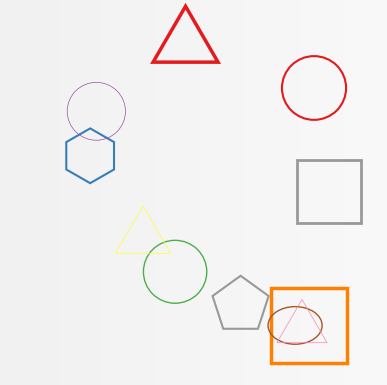[{"shape": "circle", "thickness": 1.5, "radius": 0.41, "center": [0.81, 0.771]}, {"shape": "triangle", "thickness": 2.5, "radius": 0.48, "center": [0.479, 0.887]}, {"shape": "hexagon", "thickness": 1.5, "radius": 0.36, "center": [0.233, 0.595]}, {"shape": "circle", "thickness": 1, "radius": 0.41, "center": [0.452, 0.294]}, {"shape": "circle", "thickness": 0.5, "radius": 0.38, "center": [0.249, 0.711]}, {"shape": "square", "thickness": 2.5, "radius": 0.49, "center": [0.797, 0.155]}, {"shape": "triangle", "thickness": 0.5, "radius": 0.41, "center": [0.369, 0.383]}, {"shape": "oval", "thickness": 1, "radius": 0.35, "center": [0.762, 0.155]}, {"shape": "triangle", "thickness": 0.5, "radius": 0.37, "center": [0.779, 0.147]}, {"shape": "pentagon", "thickness": 1.5, "radius": 0.38, "center": [0.621, 0.208]}, {"shape": "square", "thickness": 2, "radius": 0.41, "center": [0.849, 0.502]}]